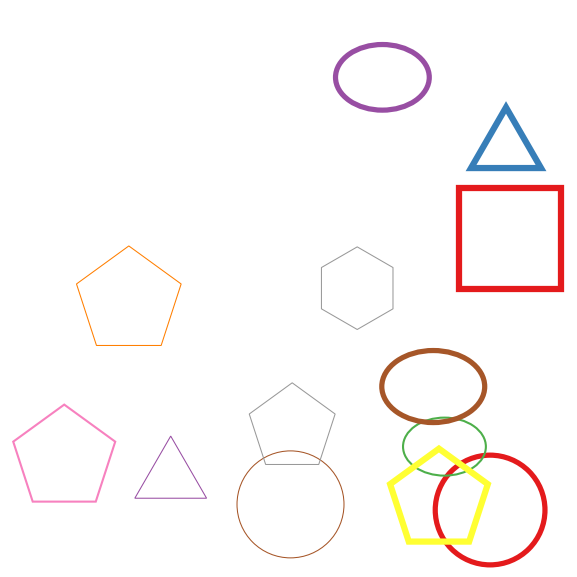[{"shape": "circle", "thickness": 2.5, "radius": 0.47, "center": [0.849, 0.116]}, {"shape": "square", "thickness": 3, "radius": 0.44, "center": [0.883, 0.586]}, {"shape": "triangle", "thickness": 3, "radius": 0.35, "center": [0.876, 0.743]}, {"shape": "oval", "thickness": 1, "radius": 0.36, "center": [0.77, 0.226]}, {"shape": "triangle", "thickness": 0.5, "radius": 0.36, "center": [0.296, 0.172]}, {"shape": "oval", "thickness": 2.5, "radius": 0.41, "center": [0.662, 0.865]}, {"shape": "pentagon", "thickness": 0.5, "radius": 0.48, "center": [0.223, 0.478]}, {"shape": "pentagon", "thickness": 3, "radius": 0.44, "center": [0.76, 0.133]}, {"shape": "circle", "thickness": 0.5, "radius": 0.46, "center": [0.503, 0.126]}, {"shape": "oval", "thickness": 2.5, "radius": 0.45, "center": [0.75, 0.33]}, {"shape": "pentagon", "thickness": 1, "radius": 0.46, "center": [0.111, 0.206]}, {"shape": "hexagon", "thickness": 0.5, "radius": 0.36, "center": [0.619, 0.5]}, {"shape": "pentagon", "thickness": 0.5, "radius": 0.39, "center": [0.506, 0.258]}]